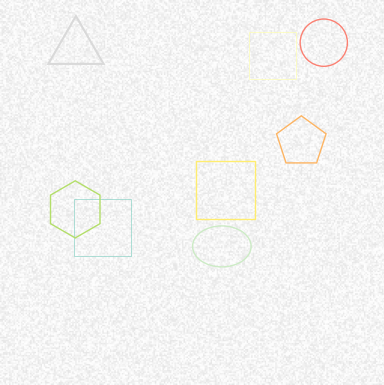[{"shape": "square", "thickness": 0.5, "radius": 0.37, "center": [0.267, 0.408]}, {"shape": "square", "thickness": 0.5, "radius": 0.31, "center": [0.709, 0.856]}, {"shape": "circle", "thickness": 1, "radius": 0.31, "center": [0.841, 0.889]}, {"shape": "pentagon", "thickness": 1, "radius": 0.34, "center": [0.783, 0.632]}, {"shape": "hexagon", "thickness": 1, "radius": 0.37, "center": [0.195, 0.456]}, {"shape": "triangle", "thickness": 1.5, "radius": 0.41, "center": [0.197, 0.875]}, {"shape": "oval", "thickness": 1, "radius": 0.38, "center": [0.576, 0.36]}, {"shape": "square", "thickness": 1, "radius": 0.38, "center": [0.586, 0.507]}]